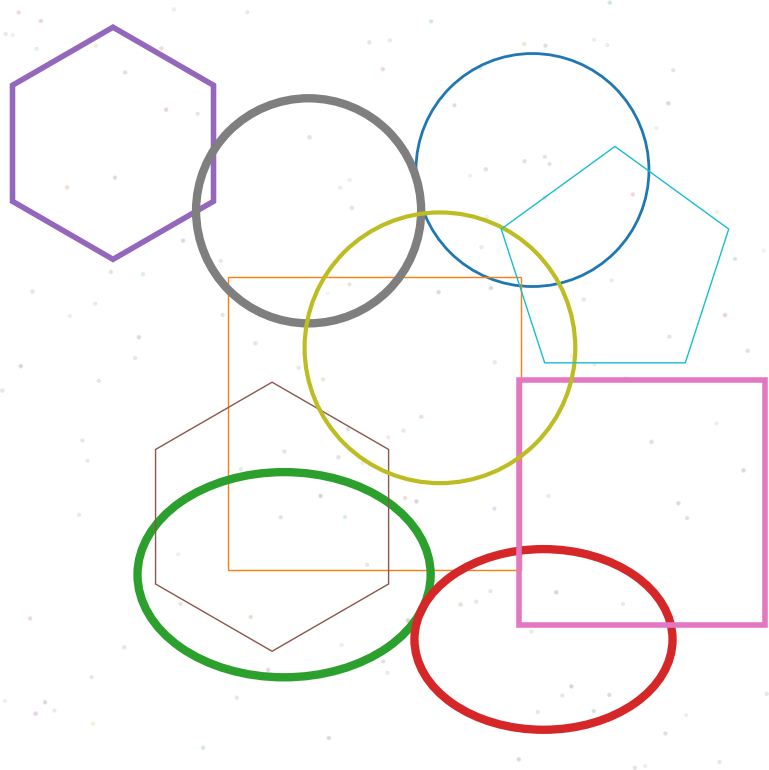[{"shape": "circle", "thickness": 1, "radius": 0.76, "center": [0.691, 0.779]}, {"shape": "square", "thickness": 0.5, "radius": 0.95, "center": [0.486, 0.45]}, {"shape": "oval", "thickness": 3, "radius": 0.95, "center": [0.369, 0.254]}, {"shape": "oval", "thickness": 3, "radius": 0.84, "center": [0.706, 0.17]}, {"shape": "hexagon", "thickness": 2, "radius": 0.75, "center": [0.147, 0.814]}, {"shape": "hexagon", "thickness": 0.5, "radius": 0.87, "center": [0.353, 0.329]}, {"shape": "square", "thickness": 2, "radius": 0.8, "center": [0.834, 0.347]}, {"shape": "circle", "thickness": 3, "radius": 0.73, "center": [0.401, 0.726]}, {"shape": "circle", "thickness": 1.5, "radius": 0.88, "center": [0.571, 0.548]}, {"shape": "pentagon", "thickness": 0.5, "radius": 0.78, "center": [0.799, 0.654]}]